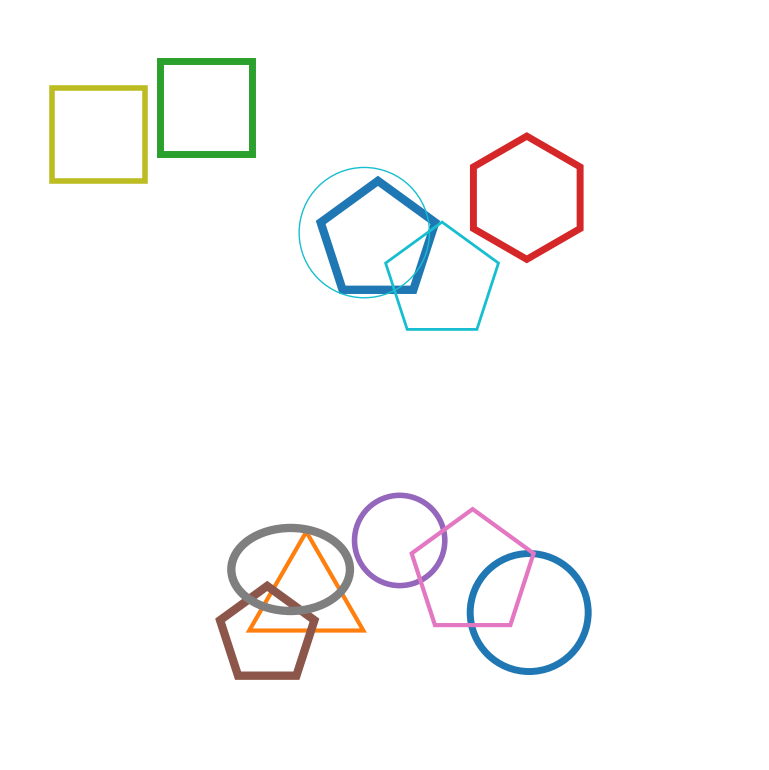[{"shape": "pentagon", "thickness": 3, "radius": 0.39, "center": [0.491, 0.687]}, {"shape": "circle", "thickness": 2.5, "radius": 0.38, "center": [0.687, 0.204]}, {"shape": "triangle", "thickness": 1.5, "radius": 0.43, "center": [0.398, 0.224]}, {"shape": "square", "thickness": 2.5, "radius": 0.3, "center": [0.268, 0.861]}, {"shape": "hexagon", "thickness": 2.5, "radius": 0.4, "center": [0.684, 0.743]}, {"shape": "circle", "thickness": 2, "radius": 0.29, "center": [0.519, 0.298]}, {"shape": "pentagon", "thickness": 3, "radius": 0.32, "center": [0.347, 0.175]}, {"shape": "pentagon", "thickness": 1.5, "radius": 0.42, "center": [0.614, 0.256]}, {"shape": "oval", "thickness": 3, "radius": 0.39, "center": [0.377, 0.26]}, {"shape": "square", "thickness": 2, "radius": 0.3, "center": [0.128, 0.826]}, {"shape": "pentagon", "thickness": 1, "radius": 0.39, "center": [0.574, 0.635]}, {"shape": "circle", "thickness": 0.5, "radius": 0.42, "center": [0.473, 0.698]}]